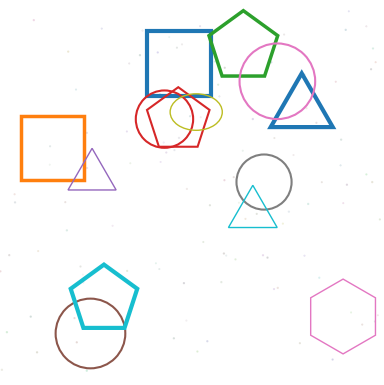[{"shape": "triangle", "thickness": 3, "radius": 0.47, "center": [0.784, 0.716]}, {"shape": "square", "thickness": 3, "radius": 0.42, "center": [0.465, 0.836]}, {"shape": "square", "thickness": 2.5, "radius": 0.41, "center": [0.136, 0.615]}, {"shape": "pentagon", "thickness": 2.5, "radius": 0.47, "center": [0.632, 0.878]}, {"shape": "pentagon", "thickness": 1.5, "radius": 0.43, "center": [0.463, 0.688]}, {"shape": "circle", "thickness": 1.5, "radius": 0.37, "center": [0.427, 0.691]}, {"shape": "triangle", "thickness": 1, "radius": 0.36, "center": [0.239, 0.543]}, {"shape": "circle", "thickness": 1.5, "radius": 0.45, "center": [0.235, 0.134]}, {"shape": "circle", "thickness": 1.5, "radius": 0.49, "center": [0.72, 0.789]}, {"shape": "hexagon", "thickness": 1, "radius": 0.49, "center": [0.891, 0.178]}, {"shape": "circle", "thickness": 1.5, "radius": 0.36, "center": [0.686, 0.527]}, {"shape": "oval", "thickness": 1, "radius": 0.34, "center": [0.51, 0.709]}, {"shape": "triangle", "thickness": 1, "radius": 0.37, "center": [0.657, 0.446]}, {"shape": "pentagon", "thickness": 3, "radius": 0.45, "center": [0.27, 0.222]}]